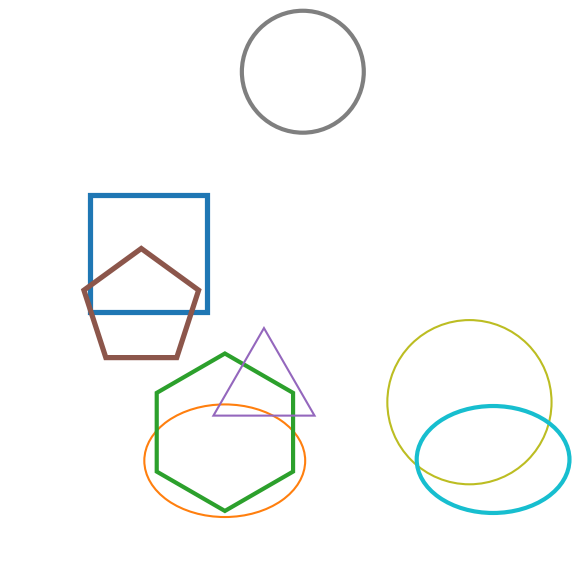[{"shape": "square", "thickness": 2.5, "radius": 0.51, "center": [0.258, 0.559]}, {"shape": "oval", "thickness": 1, "radius": 0.7, "center": [0.389, 0.201]}, {"shape": "hexagon", "thickness": 2, "radius": 0.68, "center": [0.389, 0.251]}, {"shape": "triangle", "thickness": 1, "radius": 0.51, "center": [0.457, 0.33]}, {"shape": "pentagon", "thickness": 2.5, "radius": 0.52, "center": [0.245, 0.464]}, {"shape": "circle", "thickness": 2, "radius": 0.53, "center": [0.524, 0.875]}, {"shape": "circle", "thickness": 1, "radius": 0.71, "center": [0.813, 0.303]}, {"shape": "oval", "thickness": 2, "radius": 0.66, "center": [0.854, 0.203]}]